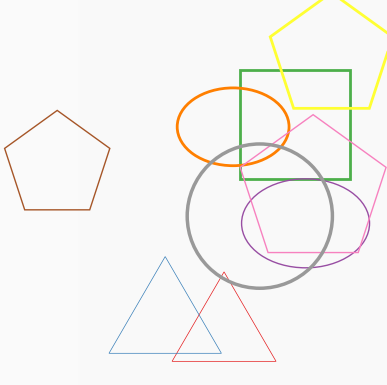[{"shape": "triangle", "thickness": 0.5, "radius": 0.77, "center": [0.578, 0.139]}, {"shape": "triangle", "thickness": 0.5, "radius": 0.84, "center": [0.426, 0.166]}, {"shape": "square", "thickness": 2, "radius": 0.71, "center": [0.761, 0.677]}, {"shape": "oval", "thickness": 1, "radius": 0.83, "center": [0.789, 0.42]}, {"shape": "oval", "thickness": 2, "radius": 0.72, "center": [0.602, 0.671]}, {"shape": "pentagon", "thickness": 2, "radius": 0.83, "center": [0.855, 0.853]}, {"shape": "pentagon", "thickness": 1, "radius": 0.71, "center": [0.148, 0.57]}, {"shape": "pentagon", "thickness": 1, "radius": 0.99, "center": [0.808, 0.504]}, {"shape": "circle", "thickness": 2.5, "radius": 0.94, "center": [0.67, 0.439]}]